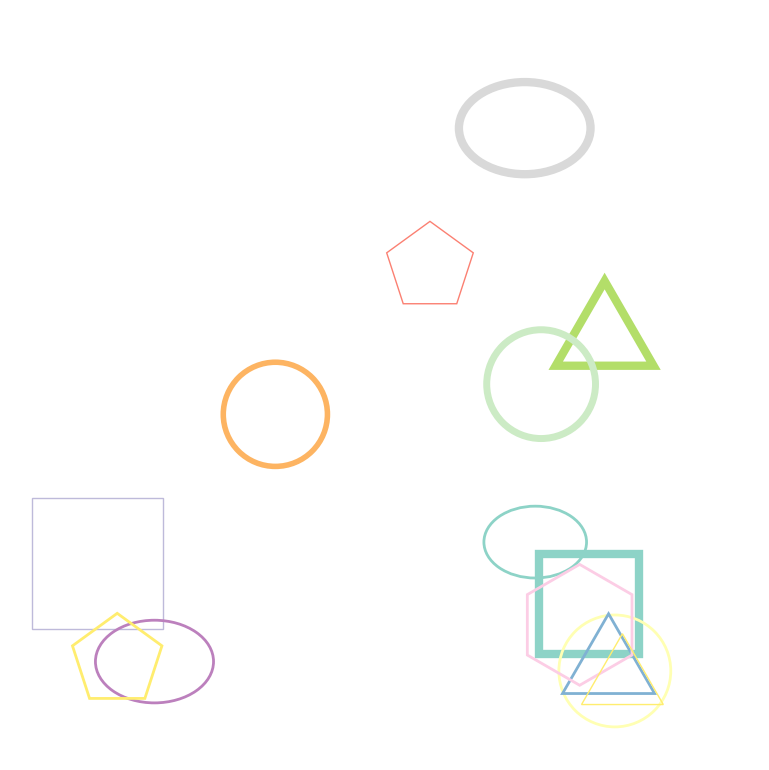[{"shape": "oval", "thickness": 1, "radius": 0.33, "center": [0.695, 0.296]}, {"shape": "square", "thickness": 3, "radius": 0.33, "center": [0.764, 0.216]}, {"shape": "circle", "thickness": 1, "radius": 0.36, "center": [0.798, 0.129]}, {"shape": "square", "thickness": 0.5, "radius": 0.43, "center": [0.126, 0.269]}, {"shape": "pentagon", "thickness": 0.5, "radius": 0.3, "center": [0.558, 0.653]}, {"shape": "triangle", "thickness": 1, "radius": 0.35, "center": [0.79, 0.134]}, {"shape": "circle", "thickness": 2, "radius": 0.34, "center": [0.358, 0.462]}, {"shape": "triangle", "thickness": 3, "radius": 0.37, "center": [0.785, 0.562]}, {"shape": "hexagon", "thickness": 1, "radius": 0.39, "center": [0.753, 0.189]}, {"shape": "oval", "thickness": 3, "radius": 0.43, "center": [0.681, 0.834]}, {"shape": "oval", "thickness": 1, "radius": 0.38, "center": [0.201, 0.141]}, {"shape": "circle", "thickness": 2.5, "radius": 0.35, "center": [0.703, 0.501]}, {"shape": "pentagon", "thickness": 1, "radius": 0.31, "center": [0.152, 0.142]}, {"shape": "triangle", "thickness": 0.5, "radius": 0.31, "center": [0.808, 0.116]}]